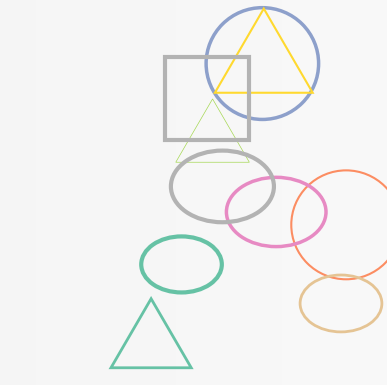[{"shape": "oval", "thickness": 3, "radius": 0.52, "center": [0.468, 0.313]}, {"shape": "triangle", "thickness": 2, "radius": 0.6, "center": [0.39, 0.105]}, {"shape": "circle", "thickness": 1.5, "radius": 0.71, "center": [0.893, 0.416]}, {"shape": "circle", "thickness": 2.5, "radius": 0.73, "center": [0.677, 0.835]}, {"shape": "oval", "thickness": 2.5, "radius": 0.64, "center": [0.713, 0.449]}, {"shape": "triangle", "thickness": 0.5, "radius": 0.55, "center": [0.549, 0.633]}, {"shape": "triangle", "thickness": 1.5, "radius": 0.73, "center": [0.681, 0.832]}, {"shape": "oval", "thickness": 2, "radius": 0.53, "center": [0.88, 0.212]}, {"shape": "square", "thickness": 3, "radius": 0.54, "center": [0.535, 0.745]}, {"shape": "oval", "thickness": 3, "radius": 0.66, "center": [0.574, 0.516]}]